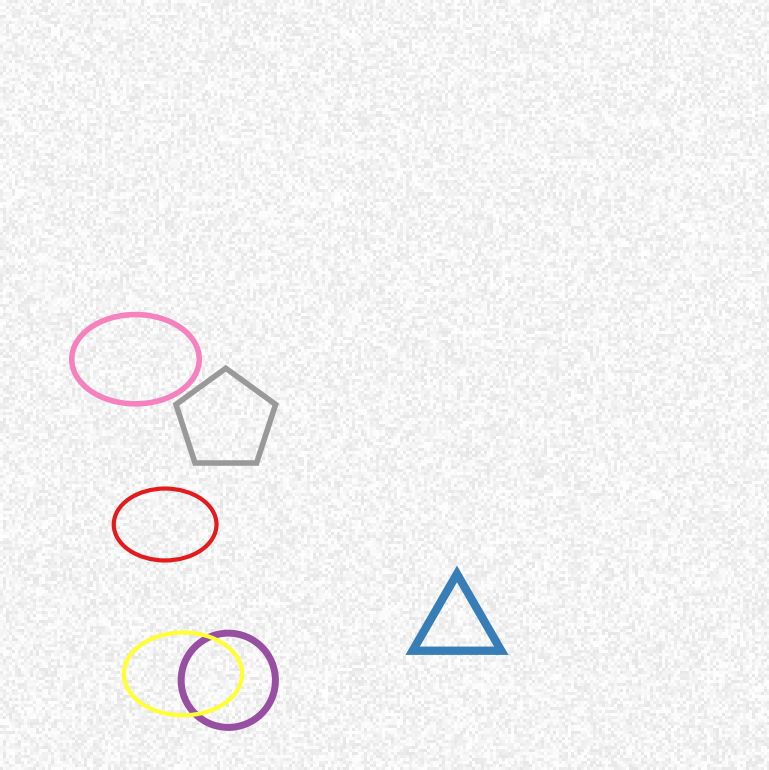[{"shape": "oval", "thickness": 1.5, "radius": 0.33, "center": [0.214, 0.319]}, {"shape": "triangle", "thickness": 3, "radius": 0.33, "center": [0.593, 0.188]}, {"shape": "circle", "thickness": 2.5, "radius": 0.31, "center": [0.296, 0.117]}, {"shape": "oval", "thickness": 1.5, "radius": 0.38, "center": [0.238, 0.125]}, {"shape": "oval", "thickness": 2, "radius": 0.41, "center": [0.176, 0.534]}, {"shape": "pentagon", "thickness": 2, "radius": 0.34, "center": [0.293, 0.454]}]